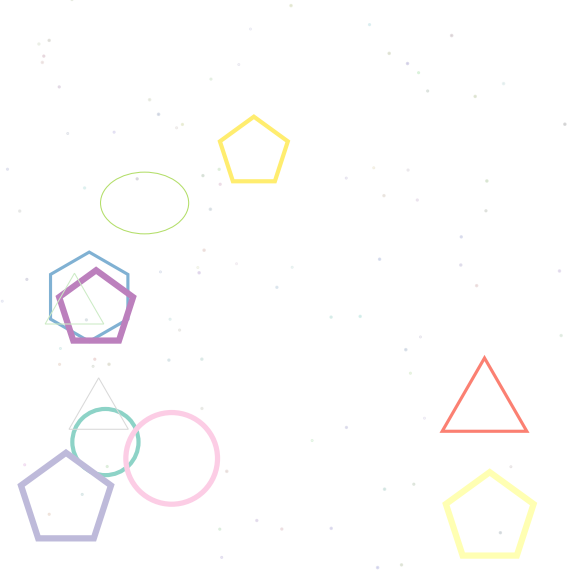[{"shape": "circle", "thickness": 2, "radius": 0.29, "center": [0.183, 0.234]}, {"shape": "pentagon", "thickness": 3, "radius": 0.4, "center": [0.848, 0.102]}, {"shape": "pentagon", "thickness": 3, "radius": 0.41, "center": [0.114, 0.133]}, {"shape": "triangle", "thickness": 1.5, "radius": 0.42, "center": [0.839, 0.295]}, {"shape": "hexagon", "thickness": 1.5, "radius": 0.39, "center": [0.154, 0.485]}, {"shape": "oval", "thickness": 0.5, "radius": 0.38, "center": [0.25, 0.648]}, {"shape": "circle", "thickness": 2.5, "radius": 0.4, "center": [0.297, 0.205]}, {"shape": "triangle", "thickness": 0.5, "radius": 0.3, "center": [0.171, 0.285]}, {"shape": "pentagon", "thickness": 3, "radius": 0.34, "center": [0.166, 0.464]}, {"shape": "triangle", "thickness": 0.5, "radius": 0.29, "center": [0.129, 0.467]}, {"shape": "pentagon", "thickness": 2, "radius": 0.31, "center": [0.44, 0.735]}]